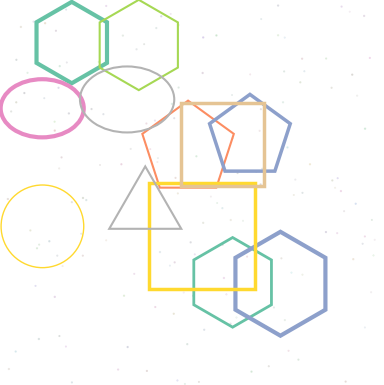[{"shape": "hexagon", "thickness": 2, "radius": 0.58, "center": [0.604, 0.267]}, {"shape": "hexagon", "thickness": 3, "radius": 0.53, "center": [0.186, 0.889]}, {"shape": "pentagon", "thickness": 1.5, "radius": 0.62, "center": [0.488, 0.614]}, {"shape": "pentagon", "thickness": 2.5, "radius": 0.55, "center": [0.649, 0.645]}, {"shape": "hexagon", "thickness": 3, "radius": 0.67, "center": [0.728, 0.263]}, {"shape": "oval", "thickness": 3, "radius": 0.54, "center": [0.11, 0.719]}, {"shape": "hexagon", "thickness": 1.5, "radius": 0.59, "center": [0.36, 0.883]}, {"shape": "square", "thickness": 2.5, "radius": 0.69, "center": [0.525, 0.387]}, {"shape": "circle", "thickness": 1, "radius": 0.54, "center": [0.11, 0.412]}, {"shape": "square", "thickness": 2.5, "radius": 0.54, "center": [0.579, 0.624]}, {"shape": "oval", "thickness": 1.5, "radius": 0.61, "center": [0.33, 0.742]}, {"shape": "triangle", "thickness": 1.5, "radius": 0.54, "center": [0.377, 0.46]}]